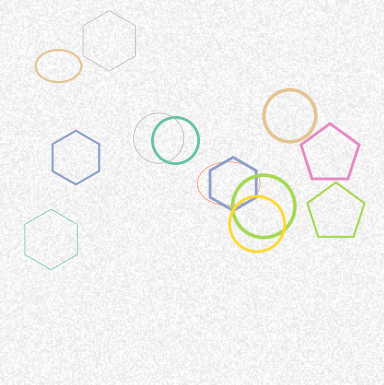[{"shape": "circle", "thickness": 2, "radius": 0.3, "center": [0.456, 0.635]}, {"shape": "hexagon", "thickness": 0.5, "radius": 0.39, "center": [0.133, 0.378]}, {"shape": "oval", "thickness": 0.5, "radius": 0.41, "center": [0.594, 0.523]}, {"shape": "hexagon", "thickness": 2, "radius": 0.35, "center": [0.606, 0.522]}, {"shape": "hexagon", "thickness": 1.5, "radius": 0.35, "center": [0.197, 0.591]}, {"shape": "pentagon", "thickness": 2, "radius": 0.4, "center": [0.857, 0.6]}, {"shape": "pentagon", "thickness": 1.5, "radius": 0.39, "center": [0.872, 0.448]}, {"shape": "circle", "thickness": 2.5, "radius": 0.41, "center": [0.685, 0.464]}, {"shape": "circle", "thickness": 2, "radius": 0.36, "center": [0.668, 0.418]}, {"shape": "oval", "thickness": 1.5, "radius": 0.3, "center": [0.152, 0.828]}, {"shape": "circle", "thickness": 2.5, "radius": 0.34, "center": [0.753, 0.699]}, {"shape": "hexagon", "thickness": 0.5, "radius": 0.39, "center": [0.284, 0.894]}, {"shape": "circle", "thickness": 0.5, "radius": 0.33, "center": [0.412, 0.641]}]